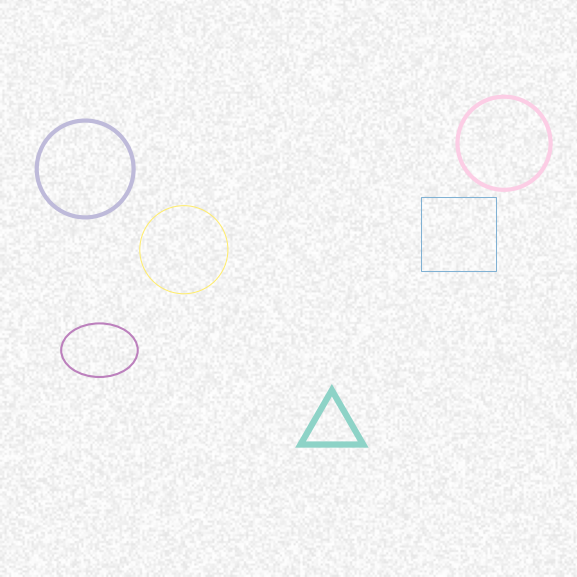[{"shape": "triangle", "thickness": 3, "radius": 0.31, "center": [0.575, 0.261]}, {"shape": "circle", "thickness": 2, "radius": 0.42, "center": [0.147, 0.707]}, {"shape": "square", "thickness": 0.5, "radius": 0.32, "center": [0.794, 0.594]}, {"shape": "circle", "thickness": 2, "radius": 0.4, "center": [0.873, 0.751]}, {"shape": "oval", "thickness": 1, "radius": 0.33, "center": [0.172, 0.393]}, {"shape": "circle", "thickness": 0.5, "radius": 0.38, "center": [0.318, 0.567]}]